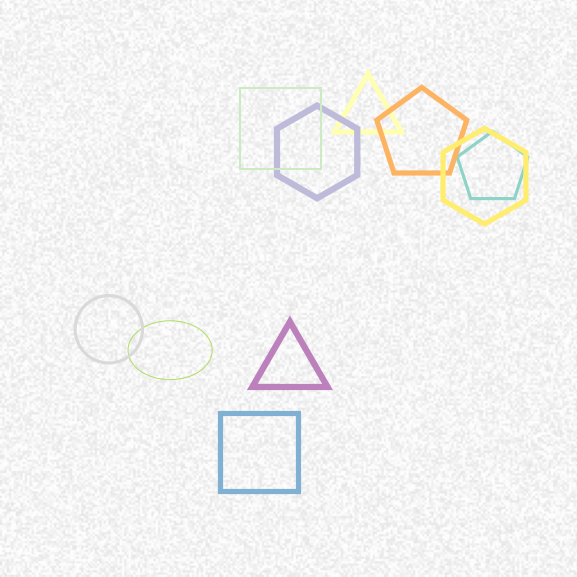[{"shape": "pentagon", "thickness": 1.5, "radius": 0.32, "center": [0.853, 0.707]}, {"shape": "triangle", "thickness": 2.5, "radius": 0.34, "center": [0.637, 0.804]}, {"shape": "hexagon", "thickness": 3, "radius": 0.4, "center": [0.549, 0.736]}, {"shape": "square", "thickness": 2.5, "radius": 0.34, "center": [0.448, 0.217]}, {"shape": "pentagon", "thickness": 2.5, "radius": 0.41, "center": [0.73, 0.766]}, {"shape": "oval", "thickness": 0.5, "radius": 0.36, "center": [0.295, 0.393]}, {"shape": "circle", "thickness": 1.5, "radius": 0.29, "center": [0.188, 0.429]}, {"shape": "triangle", "thickness": 3, "radius": 0.38, "center": [0.502, 0.367]}, {"shape": "square", "thickness": 1, "radius": 0.35, "center": [0.486, 0.777]}, {"shape": "hexagon", "thickness": 2.5, "radius": 0.41, "center": [0.839, 0.694]}]